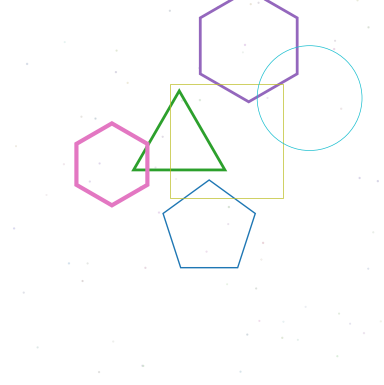[{"shape": "pentagon", "thickness": 1, "radius": 0.63, "center": [0.543, 0.407]}, {"shape": "triangle", "thickness": 2, "radius": 0.68, "center": [0.466, 0.627]}, {"shape": "hexagon", "thickness": 2, "radius": 0.73, "center": [0.646, 0.881]}, {"shape": "hexagon", "thickness": 3, "radius": 0.53, "center": [0.291, 0.573]}, {"shape": "square", "thickness": 0.5, "radius": 0.74, "center": [0.589, 0.634]}, {"shape": "circle", "thickness": 0.5, "radius": 0.68, "center": [0.804, 0.745]}]